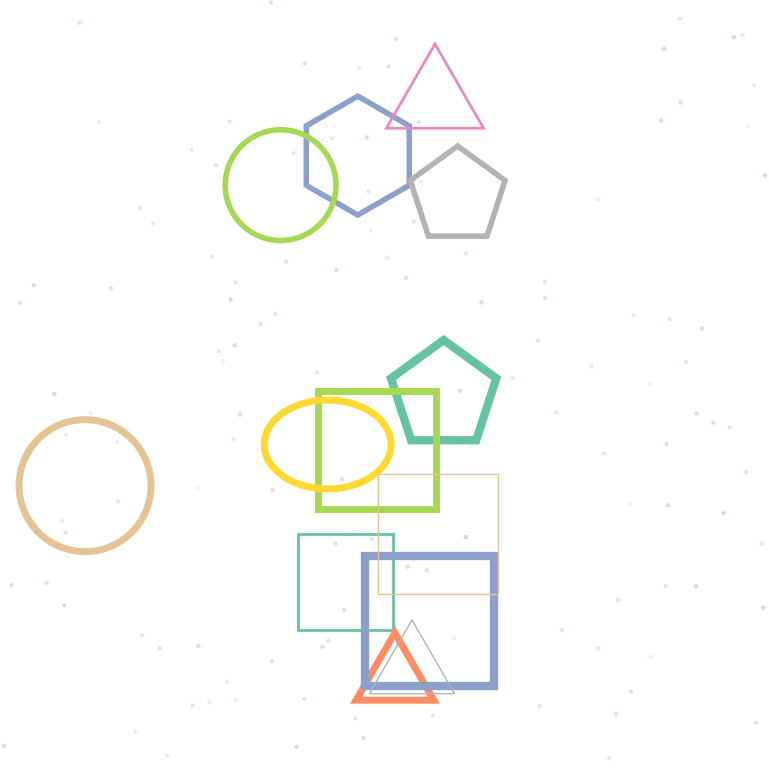[{"shape": "pentagon", "thickness": 3, "radius": 0.36, "center": [0.576, 0.486]}, {"shape": "square", "thickness": 1, "radius": 0.31, "center": [0.449, 0.244]}, {"shape": "triangle", "thickness": 2.5, "radius": 0.29, "center": [0.513, 0.12]}, {"shape": "hexagon", "thickness": 2, "radius": 0.39, "center": [0.465, 0.798]}, {"shape": "square", "thickness": 3, "radius": 0.42, "center": [0.558, 0.194]}, {"shape": "triangle", "thickness": 1, "radius": 0.36, "center": [0.565, 0.87]}, {"shape": "circle", "thickness": 2, "radius": 0.36, "center": [0.364, 0.76]}, {"shape": "square", "thickness": 2.5, "radius": 0.38, "center": [0.489, 0.415]}, {"shape": "oval", "thickness": 2.5, "radius": 0.41, "center": [0.425, 0.423]}, {"shape": "circle", "thickness": 2.5, "radius": 0.43, "center": [0.11, 0.369]}, {"shape": "square", "thickness": 0.5, "radius": 0.39, "center": [0.568, 0.307]}, {"shape": "triangle", "thickness": 0.5, "radius": 0.32, "center": [0.535, 0.131]}, {"shape": "pentagon", "thickness": 2, "radius": 0.32, "center": [0.594, 0.746]}]